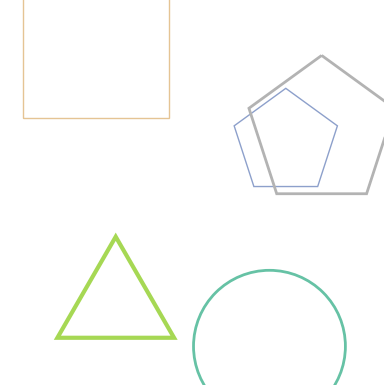[{"shape": "circle", "thickness": 2, "radius": 0.99, "center": [0.7, 0.101]}, {"shape": "pentagon", "thickness": 1, "radius": 0.7, "center": [0.742, 0.63]}, {"shape": "triangle", "thickness": 3, "radius": 0.87, "center": [0.301, 0.21]}, {"shape": "square", "thickness": 1, "radius": 0.95, "center": [0.249, 0.884]}, {"shape": "pentagon", "thickness": 2, "radius": 0.99, "center": [0.835, 0.657]}]